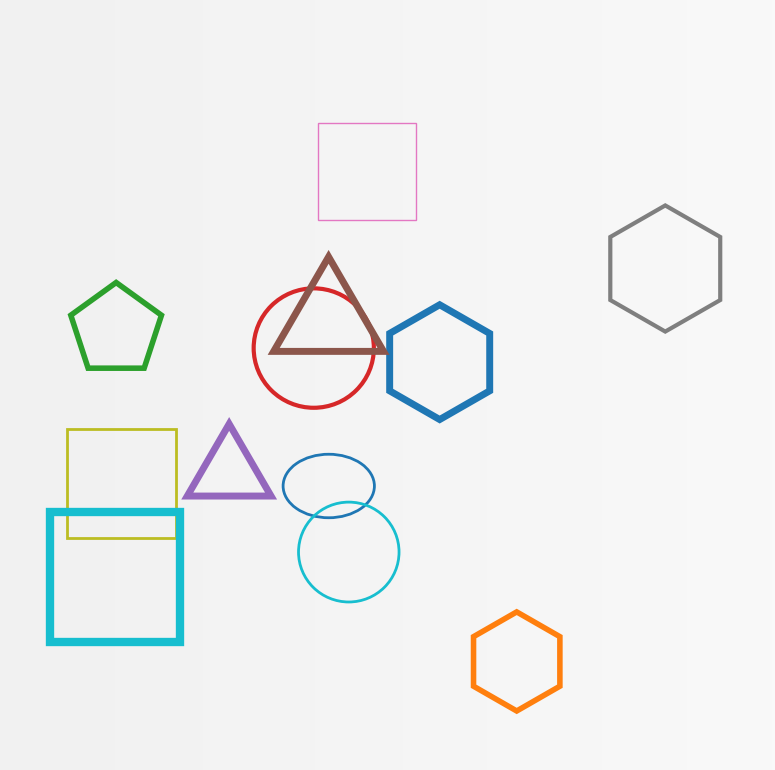[{"shape": "hexagon", "thickness": 2.5, "radius": 0.37, "center": [0.567, 0.53]}, {"shape": "oval", "thickness": 1, "radius": 0.29, "center": [0.424, 0.369]}, {"shape": "hexagon", "thickness": 2, "radius": 0.32, "center": [0.667, 0.141]}, {"shape": "pentagon", "thickness": 2, "radius": 0.31, "center": [0.15, 0.572]}, {"shape": "circle", "thickness": 1.5, "radius": 0.39, "center": [0.405, 0.548]}, {"shape": "triangle", "thickness": 2.5, "radius": 0.31, "center": [0.296, 0.387]}, {"shape": "triangle", "thickness": 2.5, "radius": 0.41, "center": [0.424, 0.585]}, {"shape": "square", "thickness": 0.5, "radius": 0.32, "center": [0.473, 0.777]}, {"shape": "hexagon", "thickness": 1.5, "radius": 0.41, "center": [0.858, 0.651]}, {"shape": "square", "thickness": 1, "radius": 0.35, "center": [0.157, 0.372]}, {"shape": "circle", "thickness": 1, "radius": 0.32, "center": [0.45, 0.283]}, {"shape": "square", "thickness": 3, "radius": 0.42, "center": [0.148, 0.251]}]